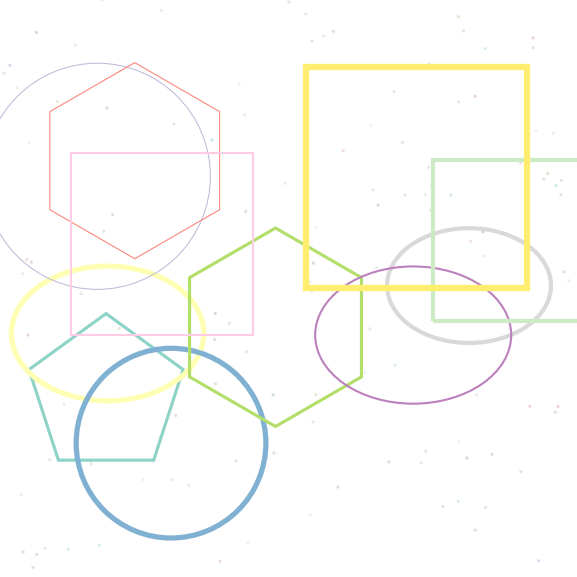[{"shape": "pentagon", "thickness": 1.5, "radius": 0.7, "center": [0.184, 0.316]}, {"shape": "oval", "thickness": 2.5, "radius": 0.83, "center": [0.186, 0.422]}, {"shape": "circle", "thickness": 0.5, "radius": 0.98, "center": [0.168, 0.694]}, {"shape": "hexagon", "thickness": 0.5, "radius": 0.85, "center": [0.233, 0.721]}, {"shape": "circle", "thickness": 2.5, "radius": 0.82, "center": [0.296, 0.232]}, {"shape": "hexagon", "thickness": 1.5, "radius": 0.86, "center": [0.477, 0.432]}, {"shape": "square", "thickness": 1, "radius": 0.79, "center": [0.281, 0.577]}, {"shape": "oval", "thickness": 2, "radius": 0.71, "center": [0.812, 0.505]}, {"shape": "oval", "thickness": 1, "radius": 0.85, "center": [0.715, 0.419]}, {"shape": "square", "thickness": 2, "radius": 0.7, "center": [0.889, 0.583]}, {"shape": "square", "thickness": 3, "radius": 0.96, "center": [0.72, 0.692]}]